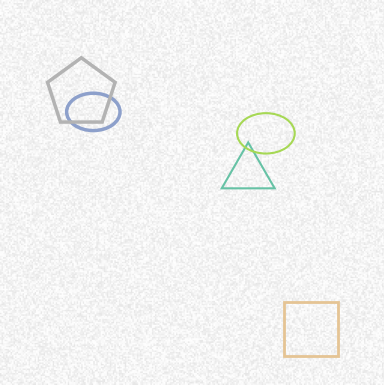[{"shape": "triangle", "thickness": 1.5, "radius": 0.4, "center": [0.645, 0.551]}, {"shape": "oval", "thickness": 2.5, "radius": 0.35, "center": [0.242, 0.709]}, {"shape": "oval", "thickness": 1.5, "radius": 0.37, "center": [0.691, 0.654]}, {"shape": "square", "thickness": 2, "radius": 0.35, "center": [0.808, 0.146]}, {"shape": "pentagon", "thickness": 2.5, "radius": 0.46, "center": [0.211, 0.758]}]